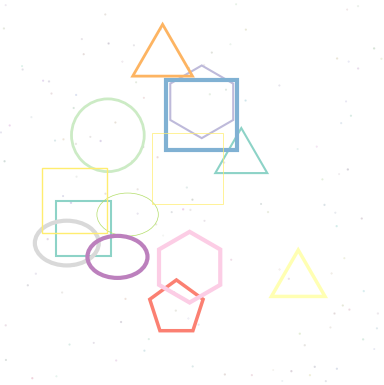[{"shape": "square", "thickness": 1.5, "radius": 0.36, "center": [0.216, 0.406]}, {"shape": "triangle", "thickness": 1.5, "radius": 0.39, "center": [0.627, 0.589]}, {"shape": "triangle", "thickness": 2.5, "radius": 0.4, "center": [0.775, 0.27]}, {"shape": "hexagon", "thickness": 1.5, "radius": 0.47, "center": [0.524, 0.736]}, {"shape": "pentagon", "thickness": 2.5, "radius": 0.36, "center": [0.458, 0.2]}, {"shape": "square", "thickness": 3, "radius": 0.46, "center": [0.523, 0.702]}, {"shape": "triangle", "thickness": 2, "radius": 0.45, "center": [0.422, 0.847]}, {"shape": "oval", "thickness": 0.5, "radius": 0.4, "center": [0.331, 0.443]}, {"shape": "hexagon", "thickness": 3, "radius": 0.46, "center": [0.493, 0.306]}, {"shape": "oval", "thickness": 3, "radius": 0.41, "center": [0.174, 0.369]}, {"shape": "oval", "thickness": 3, "radius": 0.39, "center": [0.305, 0.333]}, {"shape": "circle", "thickness": 2, "radius": 0.47, "center": [0.28, 0.649]}, {"shape": "square", "thickness": 1, "radius": 0.42, "center": [0.193, 0.478]}, {"shape": "square", "thickness": 0.5, "radius": 0.46, "center": [0.488, 0.563]}]